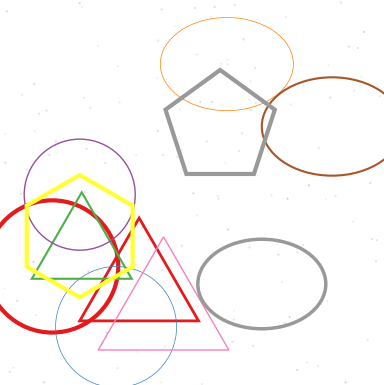[{"shape": "triangle", "thickness": 2, "radius": 0.89, "center": [0.361, 0.256]}, {"shape": "circle", "thickness": 3, "radius": 0.86, "center": [0.135, 0.308]}, {"shape": "circle", "thickness": 0.5, "radius": 0.79, "center": [0.301, 0.151]}, {"shape": "triangle", "thickness": 1.5, "radius": 0.75, "center": [0.212, 0.351]}, {"shape": "circle", "thickness": 1, "radius": 0.72, "center": [0.207, 0.494]}, {"shape": "oval", "thickness": 0.5, "radius": 0.86, "center": [0.589, 0.834]}, {"shape": "hexagon", "thickness": 3, "radius": 0.79, "center": [0.207, 0.387]}, {"shape": "oval", "thickness": 1.5, "radius": 0.91, "center": [0.862, 0.671]}, {"shape": "triangle", "thickness": 1, "radius": 0.98, "center": [0.425, 0.189]}, {"shape": "oval", "thickness": 2.5, "radius": 0.83, "center": [0.68, 0.262]}, {"shape": "pentagon", "thickness": 3, "radius": 0.75, "center": [0.572, 0.669]}]